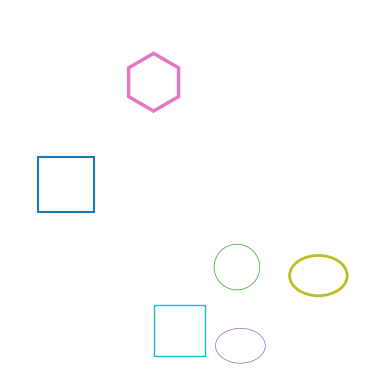[{"shape": "square", "thickness": 1.5, "radius": 0.36, "center": [0.171, 0.521]}, {"shape": "circle", "thickness": 0.5, "radius": 0.3, "center": [0.615, 0.306]}, {"shape": "oval", "thickness": 0.5, "radius": 0.32, "center": [0.624, 0.102]}, {"shape": "hexagon", "thickness": 2.5, "radius": 0.37, "center": [0.399, 0.786]}, {"shape": "oval", "thickness": 2, "radius": 0.37, "center": [0.827, 0.284]}, {"shape": "square", "thickness": 1, "radius": 0.33, "center": [0.467, 0.141]}]